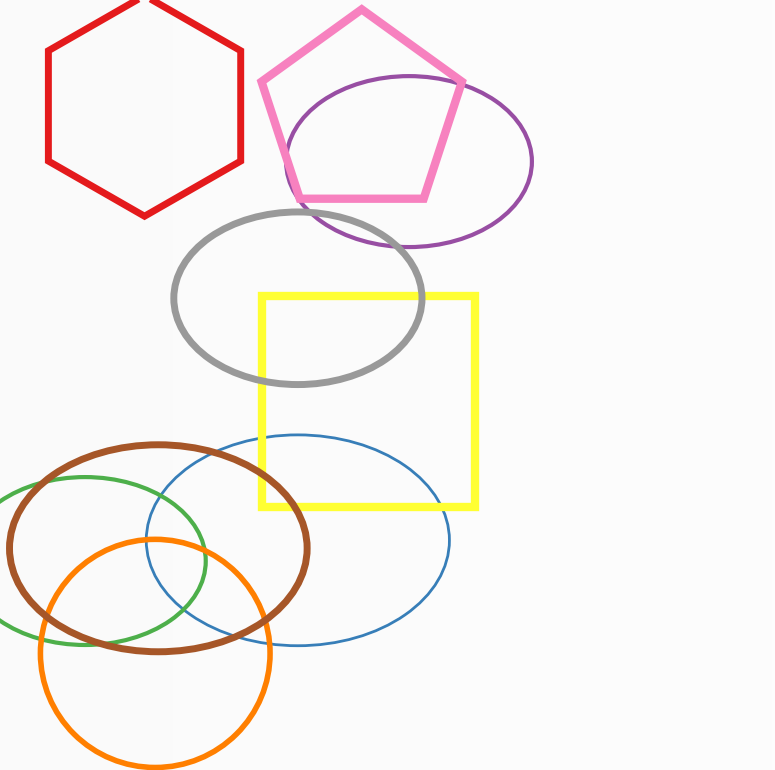[{"shape": "hexagon", "thickness": 2.5, "radius": 0.72, "center": [0.187, 0.862]}, {"shape": "oval", "thickness": 1, "radius": 0.98, "center": [0.384, 0.298]}, {"shape": "oval", "thickness": 1.5, "radius": 0.78, "center": [0.11, 0.271]}, {"shape": "oval", "thickness": 1.5, "radius": 0.79, "center": [0.528, 0.79]}, {"shape": "circle", "thickness": 2, "radius": 0.74, "center": [0.2, 0.151]}, {"shape": "square", "thickness": 3, "radius": 0.69, "center": [0.476, 0.479]}, {"shape": "oval", "thickness": 2.5, "radius": 0.96, "center": [0.204, 0.288]}, {"shape": "pentagon", "thickness": 3, "radius": 0.68, "center": [0.467, 0.852]}, {"shape": "oval", "thickness": 2.5, "radius": 0.8, "center": [0.384, 0.613]}]